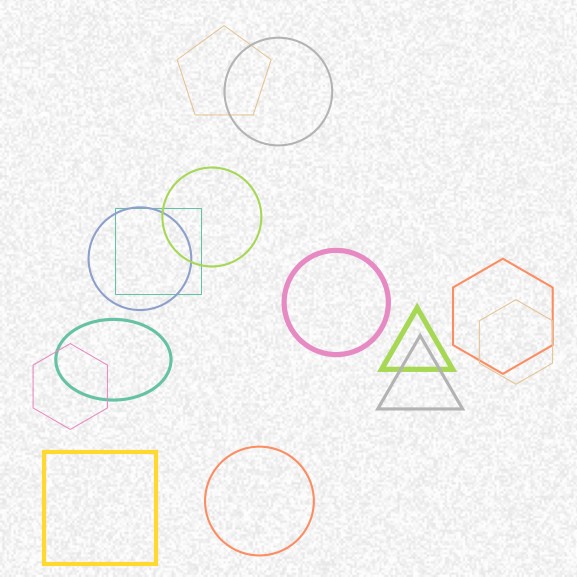[{"shape": "square", "thickness": 0.5, "radius": 0.37, "center": [0.273, 0.565]}, {"shape": "oval", "thickness": 1.5, "radius": 0.5, "center": [0.196, 0.376]}, {"shape": "circle", "thickness": 1, "radius": 0.47, "center": [0.449, 0.132]}, {"shape": "hexagon", "thickness": 1, "radius": 0.5, "center": [0.871, 0.451]}, {"shape": "circle", "thickness": 1, "radius": 0.44, "center": [0.242, 0.551]}, {"shape": "circle", "thickness": 2.5, "radius": 0.45, "center": [0.582, 0.475]}, {"shape": "hexagon", "thickness": 0.5, "radius": 0.37, "center": [0.122, 0.33]}, {"shape": "triangle", "thickness": 2.5, "radius": 0.36, "center": [0.722, 0.395]}, {"shape": "circle", "thickness": 1, "radius": 0.43, "center": [0.367, 0.623]}, {"shape": "square", "thickness": 2, "radius": 0.49, "center": [0.173, 0.12]}, {"shape": "pentagon", "thickness": 0.5, "radius": 0.43, "center": [0.388, 0.869]}, {"shape": "hexagon", "thickness": 0.5, "radius": 0.37, "center": [0.893, 0.407]}, {"shape": "circle", "thickness": 1, "radius": 0.47, "center": [0.482, 0.841]}, {"shape": "triangle", "thickness": 1.5, "radius": 0.42, "center": [0.728, 0.333]}]